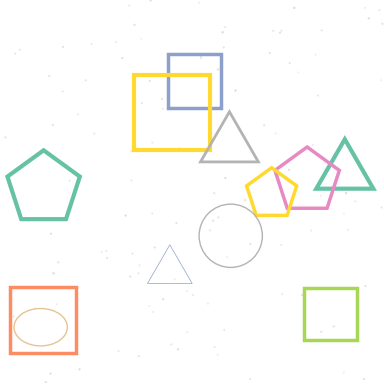[{"shape": "triangle", "thickness": 3, "radius": 0.43, "center": [0.896, 0.553]}, {"shape": "pentagon", "thickness": 3, "radius": 0.49, "center": [0.113, 0.511]}, {"shape": "square", "thickness": 2.5, "radius": 0.43, "center": [0.112, 0.17]}, {"shape": "square", "thickness": 2.5, "radius": 0.35, "center": [0.506, 0.79]}, {"shape": "triangle", "thickness": 0.5, "radius": 0.34, "center": [0.441, 0.297]}, {"shape": "pentagon", "thickness": 2.5, "radius": 0.44, "center": [0.798, 0.53]}, {"shape": "square", "thickness": 2.5, "radius": 0.34, "center": [0.858, 0.185]}, {"shape": "pentagon", "thickness": 2.5, "radius": 0.34, "center": [0.706, 0.496]}, {"shape": "square", "thickness": 3, "radius": 0.49, "center": [0.446, 0.708]}, {"shape": "oval", "thickness": 1, "radius": 0.35, "center": [0.106, 0.15]}, {"shape": "circle", "thickness": 1, "radius": 0.41, "center": [0.599, 0.388]}, {"shape": "triangle", "thickness": 2, "radius": 0.43, "center": [0.596, 0.623]}]